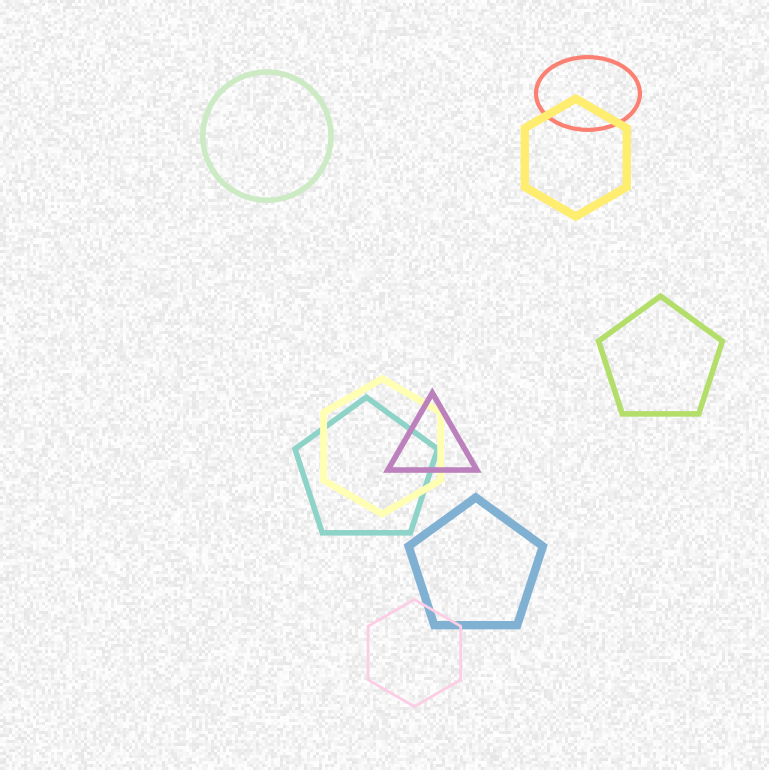[{"shape": "pentagon", "thickness": 2, "radius": 0.49, "center": [0.476, 0.387]}, {"shape": "hexagon", "thickness": 2.5, "radius": 0.44, "center": [0.496, 0.42]}, {"shape": "oval", "thickness": 1.5, "radius": 0.34, "center": [0.764, 0.879]}, {"shape": "pentagon", "thickness": 3, "radius": 0.46, "center": [0.618, 0.262]}, {"shape": "pentagon", "thickness": 2, "radius": 0.42, "center": [0.858, 0.531]}, {"shape": "hexagon", "thickness": 1, "radius": 0.35, "center": [0.538, 0.152]}, {"shape": "triangle", "thickness": 2, "radius": 0.33, "center": [0.562, 0.423]}, {"shape": "circle", "thickness": 2, "radius": 0.42, "center": [0.347, 0.823]}, {"shape": "hexagon", "thickness": 3, "radius": 0.38, "center": [0.748, 0.795]}]